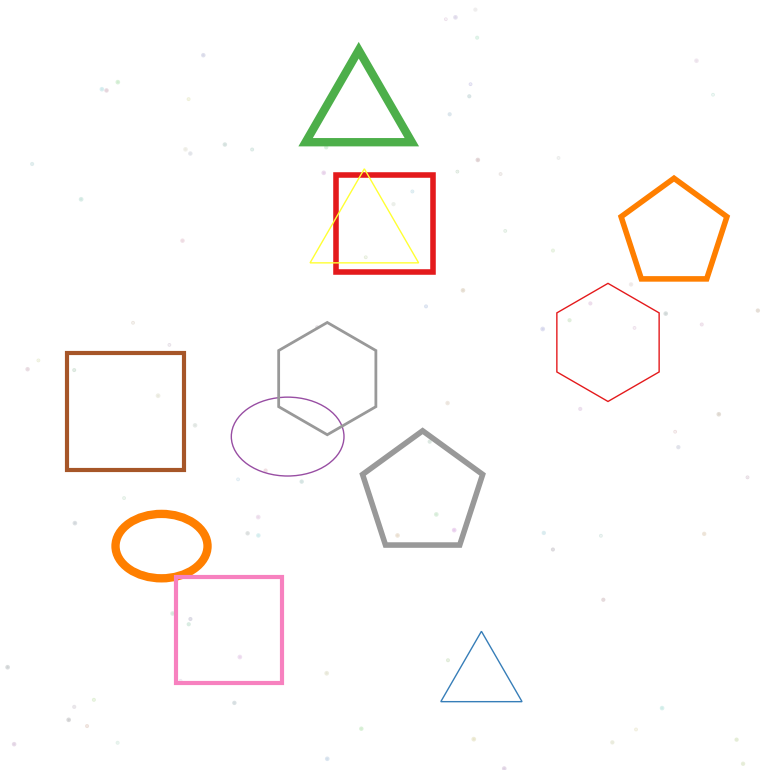[{"shape": "square", "thickness": 2, "radius": 0.31, "center": [0.5, 0.709]}, {"shape": "hexagon", "thickness": 0.5, "radius": 0.38, "center": [0.79, 0.555]}, {"shape": "triangle", "thickness": 0.5, "radius": 0.3, "center": [0.625, 0.119]}, {"shape": "triangle", "thickness": 3, "radius": 0.4, "center": [0.466, 0.855]}, {"shape": "oval", "thickness": 0.5, "radius": 0.37, "center": [0.374, 0.433]}, {"shape": "pentagon", "thickness": 2, "radius": 0.36, "center": [0.875, 0.696]}, {"shape": "oval", "thickness": 3, "radius": 0.3, "center": [0.21, 0.291]}, {"shape": "triangle", "thickness": 0.5, "radius": 0.41, "center": [0.473, 0.699]}, {"shape": "square", "thickness": 1.5, "radius": 0.38, "center": [0.163, 0.465]}, {"shape": "square", "thickness": 1.5, "radius": 0.34, "center": [0.298, 0.182]}, {"shape": "pentagon", "thickness": 2, "radius": 0.41, "center": [0.549, 0.358]}, {"shape": "hexagon", "thickness": 1, "radius": 0.36, "center": [0.425, 0.508]}]